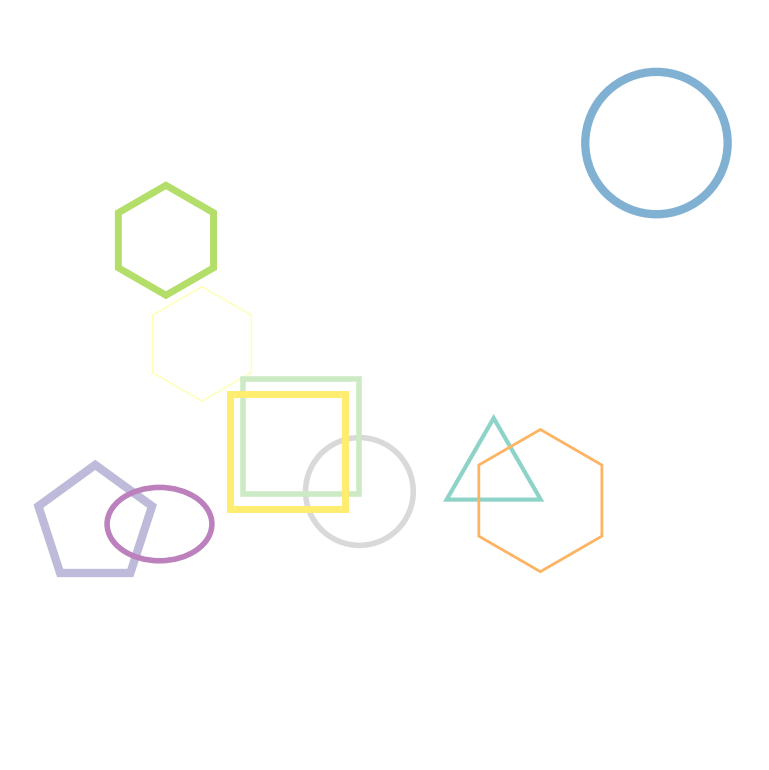[{"shape": "triangle", "thickness": 1.5, "radius": 0.35, "center": [0.641, 0.386]}, {"shape": "hexagon", "thickness": 0.5, "radius": 0.37, "center": [0.262, 0.553]}, {"shape": "pentagon", "thickness": 3, "radius": 0.39, "center": [0.124, 0.319]}, {"shape": "circle", "thickness": 3, "radius": 0.46, "center": [0.853, 0.814]}, {"shape": "hexagon", "thickness": 1, "radius": 0.46, "center": [0.702, 0.35]}, {"shape": "hexagon", "thickness": 2.5, "radius": 0.36, "center": [0.216, 0.688]}, {"shape": "circle", "thickness": 2, "radius": 0.35, "center": [0.467, 0.362]}, {"shape": "oval", "thickness": 2, "radius": 0.34, "center": [0.207, 0.319]}, {"shape": "square", "thickness": 2, "radius": 0.37, "center": [0.391, 0.433]}, {"shape": "square", "thickness": 2.5, "radius": 0.37, "center": [0.373, 0.414]}]